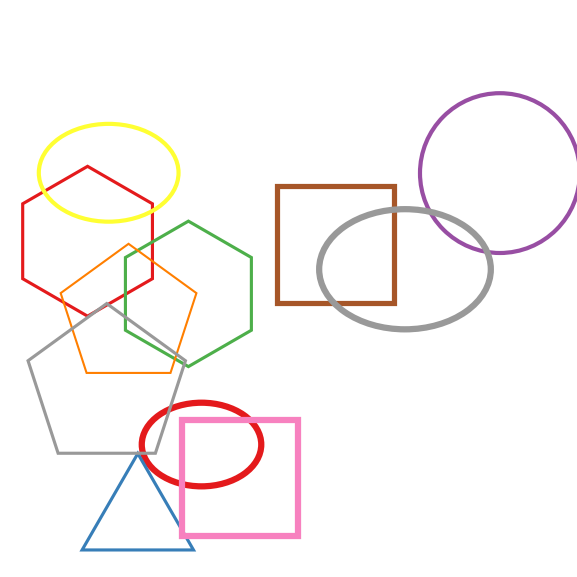[{"shape": "oval", "thickness": 3, "radius": 0.52, "center": [0.349, 0.229]}, {"shape": "hexagon", "thickness": 1.5, "radius": 0.65, "center": [0.152, 0.581]}, {"shape": "triangle", "thickness": 1.5, "radius": 0.56, "center": [0.239, 0.102]}, {"shape": "hexagon", "thickness": 1.5, "radius": 0.63, "center": [0.326, 0.49]}, {"shape": "circle", "thickness": 2, "radius": 0.69, "center": [0.866, 0.699]}, {"shape": "pentagon", "thickness": 1, "radius": 0.62, "center": [0.223, 0.453]}, {"shape": "oval", "thickness": 2, "radius": 0.6, "center": [0.188, 0.7]}, {"shape": "square", "thickness": 2.5, "radius": 0.51, "center": [0.58, 0.576]}, {"shape": "square", "thickness": 3, "radius": 0.5, "center": [0.415, 0.172]}, {"shape": "pentagon", "thickness": 1.5, "radius": 0.72, "center": [0.185, 0.33]}, {"shape": "oval", "thickness": 3, "radius": 0.74, "center": [0.701, 0.533]}]